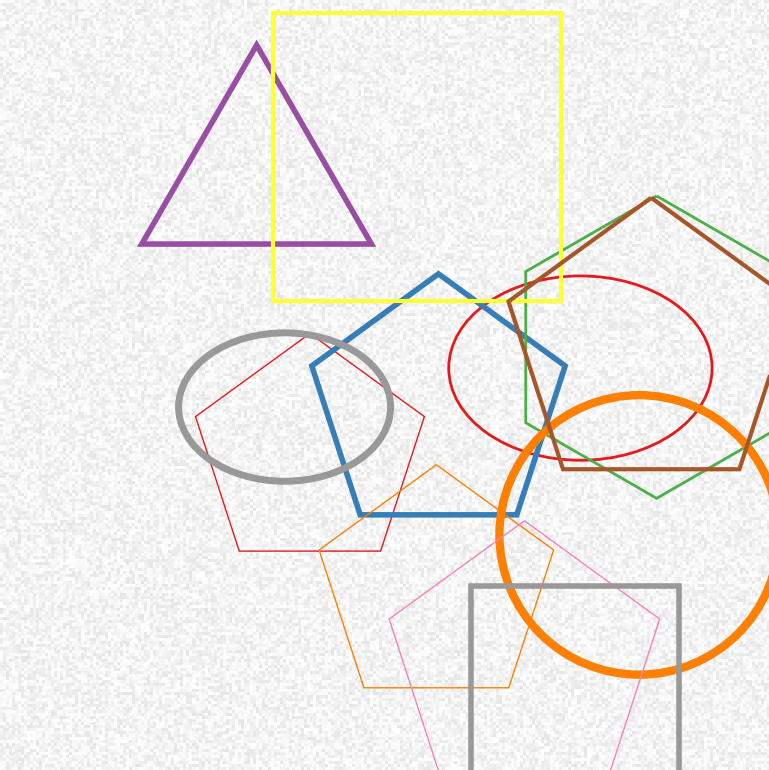[{"shape": "oval", "thickness": 1, "radius": 0.86, "center": [0.754, 0.522]}, {"shape": "pentagon", "thickness": 0.5, "radius": 0.78, "center": [0.403, 0.411]}, {"shape": "pentagon", "thickness": 2, "radius": 0.86, "center": [0.569, 0.471]}, {"shape": "hexagon", "thickness": 1, "radius": 0.98, "center": [0.853, 0.549]}, {"shape": "triangle", "thickness": 2, "radius": 0.86, "center": [0.333, 0.769]}, {"shape": "circle", "thickness": 3, "radius": 0.91, "center": [0.83, 0.305]}, {"shape": "pentagon", "thickness": 0.5, "radius": 0.8, "center": [0.567, 0.236]}, {"shape": "square", "thickness": 1.5, "radius": 0.93, "center": [0.541, 0.796]}, {"shape": "pentagon", "thickness": 1.5, "radius": 0.97, "center": [0.846, 0.548]}, {"shape": "pentagon", "thickness": 0.5, "radius": 0.92, "center": [0.681, 0.139]}, {"shape": "square", "thickness": 2, "radius": 0.68, "center": [0.747, 0.104]}, {"shape": "oval", "thickness": 2.5, "radius": 0.69, "center": [0.37, 0.471]}]